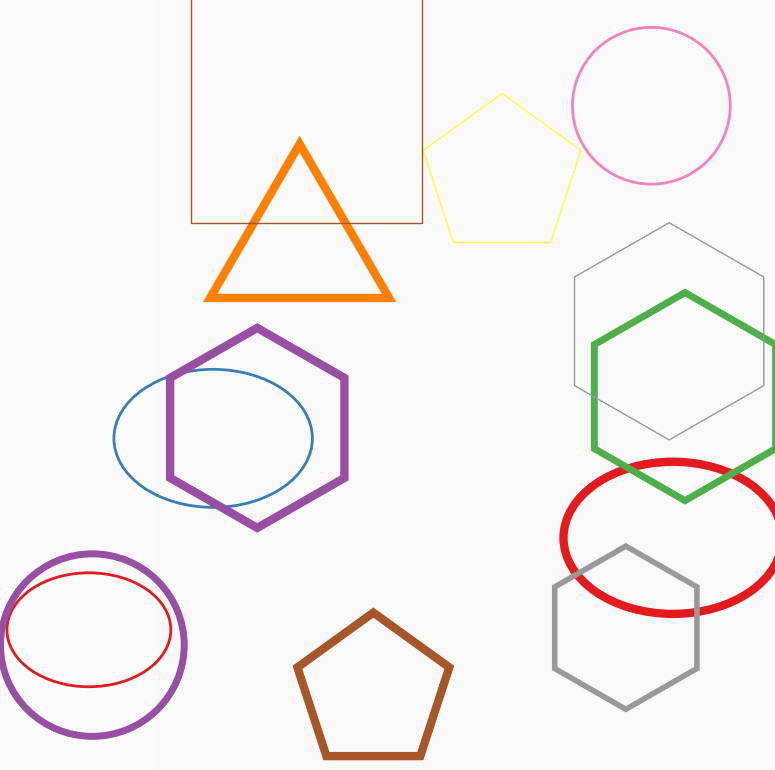[{"shape": "oval", "thickness": 3, "radius": 0.71, "center": [0.868, 0.302]}, {"shape": "oval", "thickness": 1, "radius": 0.53, "center": [0.115, 0.182]}, {"shape": "oval", "thickness": 1, "radius": 0.64, "center": [0.275, 0.431]}, {"shape": "hexagon", "thickness": 2.5, "radius": 0.68, "center": [0.884, 0.485]}, {"shape": "hexagon", "thickness": 3, "radius": 0.65, "center": [0.332, 0.444]}, {"shape": "circle", "thickness": 2.5, "radius": 0.59, "center": [0.119, 0.162]}, {"shape": "triangle", "thickness": 3, "radius": 0.67, "center": [0.387, 0.68]}, {"shape": "pentagon", "thickness": 0.5, "radius": 0.53, "center": [0.648, 0.772]}, {"shape": "square", "thickness": 0.5, "radius": 0.75, "center": [0.396, 0.86]}, {"shape": "pentagon", "thickness": 3, "radius": 0.52, "center": [0.482, 0.101]}, {"shape": "circle", "thickness": 1, "radius": 0.51, "center": [0.84, 0.863]}, {"shape": "hexagon", "thickness": 2, "radius": 0.53, "center": [0.808, 0.185]}, {"shape": "hexagon", "thickness": 0.5, "radius": 0.71, "center": [0.863, 0.57]}]